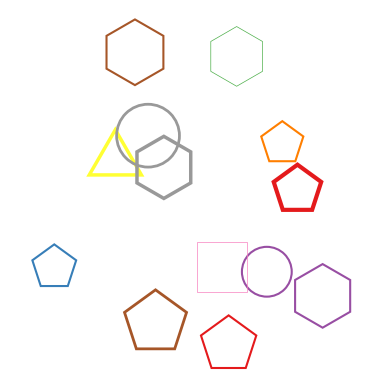[{"shape": "pentagon", "thickness": 3, "radius": 0.32, "center": [0.773, 0.507]}, {"shape": "pentagon", "thickness": 1.5, "radius": 0.38, "center": [0.594, 0.105]}, {"shape": "pentagon", "thickness": 1.5, "radius": 0.3, "center": [0.141, 0.305]}, {"shape": "hexagon", "thickness": 0.5, "radius": 0.39, "center": [0.615, 0.853]}, {"shape": "hexagon", "thickness": 1.5, "radius": 0.41, "center": [0.838, 0.231]}, {"shape": "circle", "thickness": 1.5, "radius": 0.32, "center": [0.693, 0.294]}, {"shape": "pentagon", "thickness": 1.5, "radius": 0.29, "center": [0.733, 0.628]}, {"shape": "triangle", "thickness": 2.5, "radius": 0.39, "center": [0.3, 0.585]}, {"shape": "pentagon", "thickness": 2, "radius": 0.42, "center": [0.404, 0.162]}, {"shape": "hexagon", "thickness": 1.5, "radius": 0.43, "center": [0.351, 0.864]}, {"shape": "square", "thickness": 0.5, "radius": 0.32, "center": [0.577, 0.306]}, {"shape": "hexagon", "thickness": 2.5, "radius": 0.4, "center": [0.426, 0.565]}, {"shape": "circle", "thickness": 2, "radius": 0.41, "center": [0.385, 0.648]}]